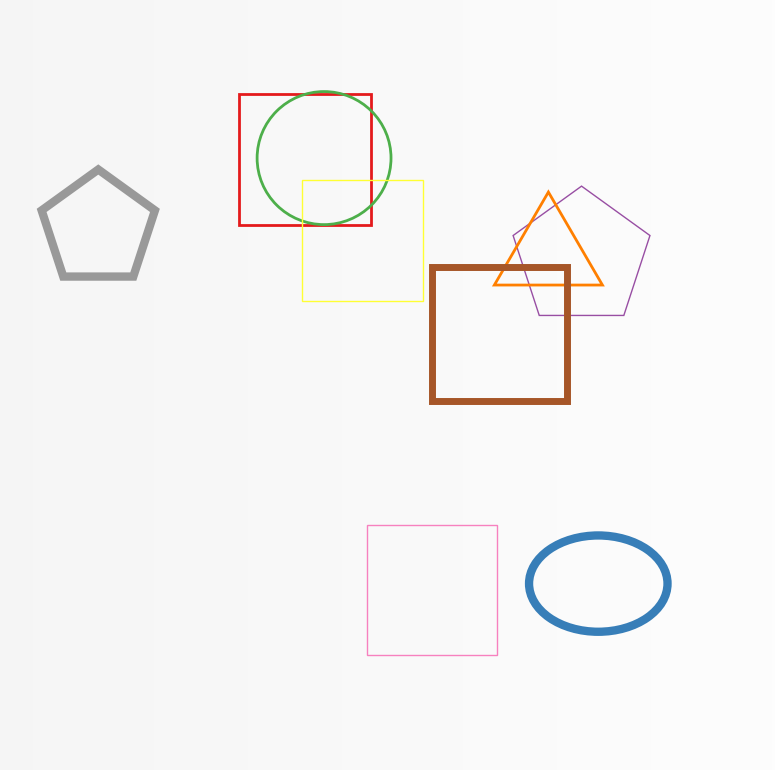[{"shape": "square", "thickness": 1, "radius": 0.43, "center": [0.394, 0.793]}, {"shape": "oval", "thickness": 3, "radius": 0.45, "center": [0.772, 0.242]}, {"shape": "circle", "thickness": 1, "radius": 0.43, "center": [0.418, 0.795]}, {"shape": "pentagon", "thickness": 0.5, "radius": 0.46, "center": [0.75, 0.665]}, {"shape": "triangle", "thickness": 1, "radius": 0.4, "center": [0.708, 0.67]}, {"shape": "square", "thickness": 0.5, "radius": 0.39, "center": [0.467, 0.688]}, {"shape": "square", "thickness": 2.5, "radius": 0.43, "center": [0.644, 0.566]}, {"shape": "square", "thickness": 0.5, "radius": 0.42, "center": [0.557, 0.234]}, {"shape": "pentagon", "thickness": 3, "radius": 0.38, "center": [0.127, 0.703]}]